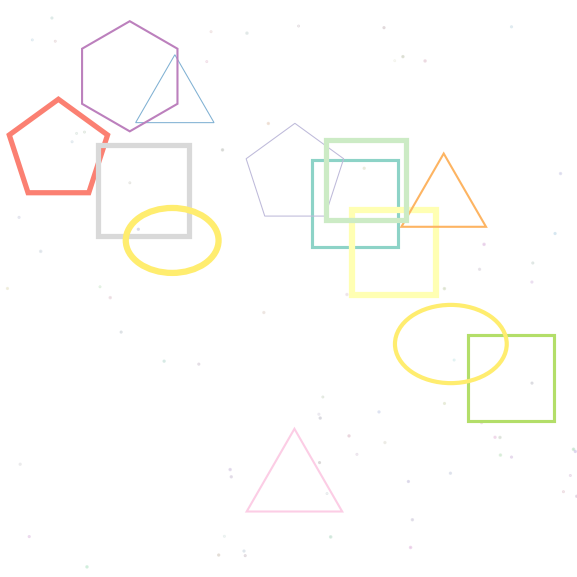[{"shape": "square", "thickness": 1.5, "radius": 0.37, "center": [0.615, 0.647]}, {"shape": "square", "thickness": 3, "radius": 0.37, "center": [0.682, 0.561]}, {"shape": "pentagon", "thickness": 0.5, "radius": 0.44, "center": [0.511, 0.697]}, {"shape": "pentagon", "thickness": 2.5, "radius": 0.45, "center": [0.101, 0.738]}, {"shape": "triangle", "thickness": 0.5, "radius": 0.39, "center": [0.303, 0.826]}, {"shape": "triangle", "thickness": 1, "radius": 0.42, "center": [0.768, 0.649]}, {"shape": "square", "thickness": 1.5, "radius": 0.37, "center": [0.885, 0.345]}, {"shape": "triangle", "thickness": 1, "radius": 0.48, "center": [0.51, 0.161]}, {"shape": "square", "thickness": 2.5, "radius": 0.4, "center": [0.249, 0.67]}, {"shape": "hexagon", "thickness": 1, "radius": 0.48, "center": [0.225, 0.867]}, {"shape": "square", "thickness": 2.5, "radius": 0.35, "center": [0.634, 0.688]}, {"shape": "oval", "thickness": 2, "radius": 0.48, "center": [0.781, 0.403]}, {"shape": "oval", "thickness": 3, "radius": 0.4, "center": [0.298, 0.583]}]